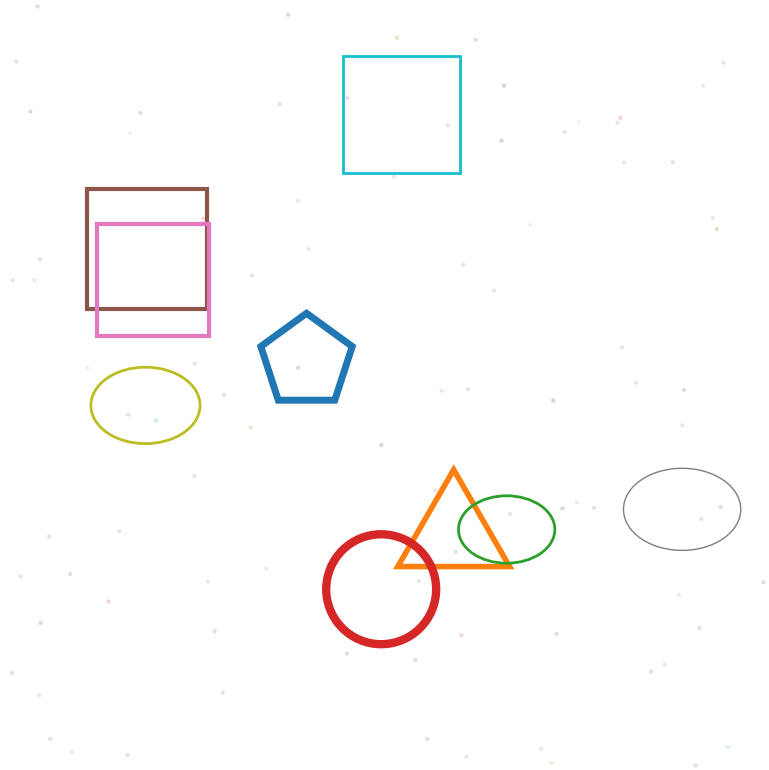[{"shape": "pentagon", "thickness": 2.5, "radius": 0.31, "center": [0.398, 0.531]}, {"shape": "triangle", "thickness": 2, "radius": 0.42, "center": [0.589, 0.306]}, {"shape": "oval", "thickness": 1, "radius": 0.31, "center": [0.658, 0.312]}, {"shape": "circle", "thickness": 3, "radius": 0.36, "center": [0.495, 0.235]}, {"shape": "square", "thickness": 1.5, "radius": 0.39, "center": [0.191, 0.677]}, {"shape": "square", "thickness": 1.5, "radius": 0.36, "center": [0.199, 0.637]}, {"shape": "oval", "thickness": 0.5, "radius": 0.38, "center": [0.886, 0.339]}, {"shape": "oval", "thickness": 1, "radius": 0.35, "center": [0.189, 0.473]}, {"shape": "square", "thickness": 1, "radius": 0.38, "center": [0.521, 0.852]}]